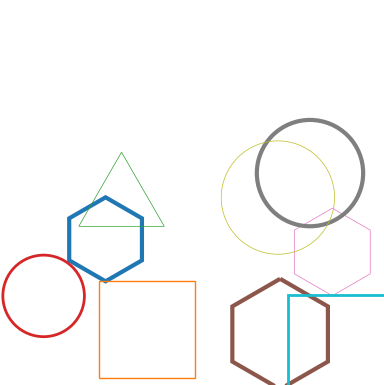[{"shape": "hexagon", "thickness": 3, "radius": 0.55, "center": [0.274, 0.378]}, {"shape": "square", "thickness": 1, "radius": 0.63, "center": [0.382, 0.144]}, {"shape": "triangle", "thickness": 0.5, "radius": 0.64, "center": [0.316, 0.476]}, {"shape": "circle", "thickness": 2, "radius": 0.53, "center": [0.113, 0.231]}, {"shape": "hexagon", "thickness": 3, "radius": 0.72, "center": [0.728, 0.132]}, {"shape": "hexagon", "thickness": 0.5, "radius": 0.57, "center": [0.863, 0.346]}, {"shape": "circle", "thickness": 3, "radius": 0.69, "center": [0.805, 0.55]}, {"shape": "circle", "thickness": 0.5, "radius": 0.74, "center": [0.722, 0.487]}, {"shape": "square", "thickness": 2, "radius": 0.64, "center": [0.875, 0.105]}]